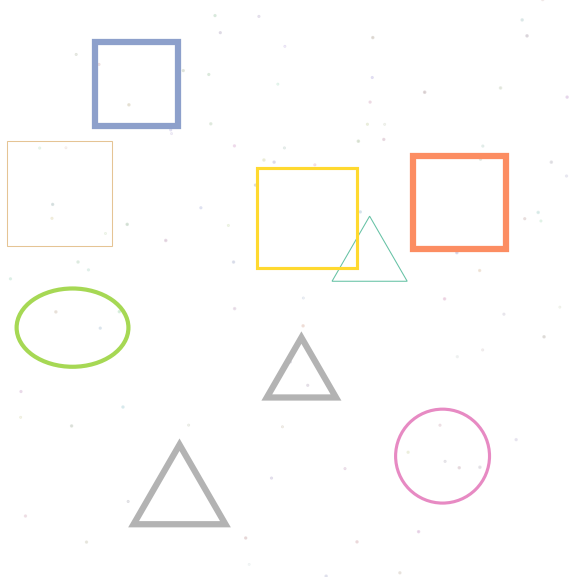[{"shape": "triangle", "thickness": 0.5, "radius": 0.38, "center": [0.64, 0.55]}, {"shape": "square", "thickness": 3, "radius": 0.4, "center": [0.796, 0.648]}, {"shape": "square", "thickness": 3, "radius": 0.36, "center": [0.236, 0.853]}, {"shape": "circle", "thickness": 1.5, "radius": 0.41, "center": [0.766, 0.209]}, {"shape": "oval", "thickness": 2, "radius": 0.48, "center": [0.126, 0.432]}, {"shape": "square", "thickness": 1.5, "radius": 0.43, "center": [0.532, 0.622]}, {"shape": "square", "thickness": 0.5, "radius": 0.45, "center": [0.103, 0.664]}, {"shape": "triangle", "thickness": 3, "radius": 0.46, "center": [0.311, 0.137]}, {"shape": "triangle", "thickness": 3, "radius": 0.35, "center": [0.522, 0.345]}]